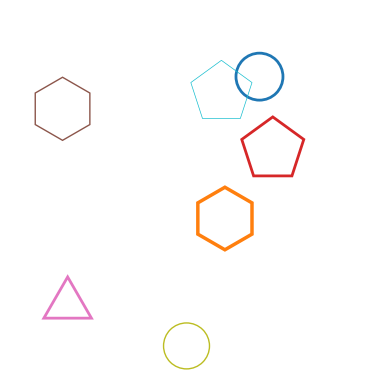[{"shape": "circle", "thickness": 2, "radius": 0.31, "center": [0.674, 0.801]}, {"shape": "hexagon", "thickness": 2.5, "radius": 0.41, "center": [0.584, 0.432]}, {"shape": "pentagon", "thickness": 2, "radius": 0.42, "center": [0.708, 0.612]}, {"shape": "hexagon", "thickness": 1, "radius": 0.41, "center": [0.162, 0.717]}, {"shape": "triangle", "thickness": 2, "radius": 0.36, "center": [0.176, 0.209]}, {"shape": "circle", "thickness": 1, "radius": 0.3, "center": [0.484, 0.102]}, {"shape": "pentagon", "thickness": 0.5, "radius": 0.42, "center": [0.575, 0.76]}]